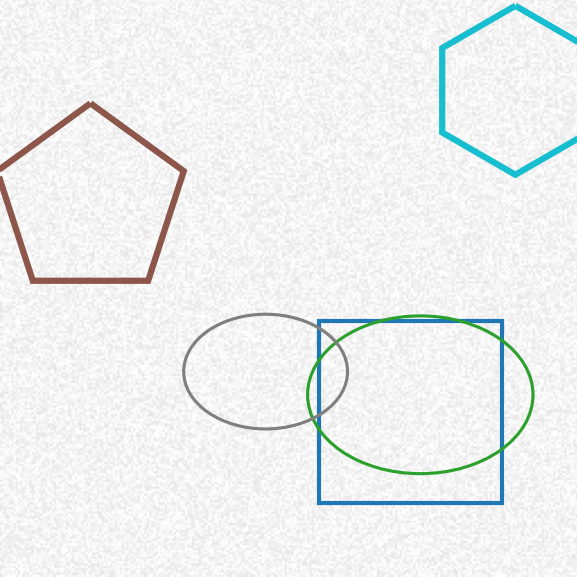[{"shape": "square", "thickness": 2, "radius": 0.79, "center": [0.711, 0.285]}, {"shape": "oval", "thickness": 1.5, "radius": 0.98, "center": [0.728, 0.316]}, {"shape": "pentagon", "thickness": 3, "radius": 0.85, "center": [0.157, 0.65]}, {"shape": "oval", "thickness": 1.5, "radius": 0.71, "center": [0.46, 0.356]}, {"shape": "hexagon", "thickness": 3, "radius": 0.73, "center": [0.892, 0.843]}]